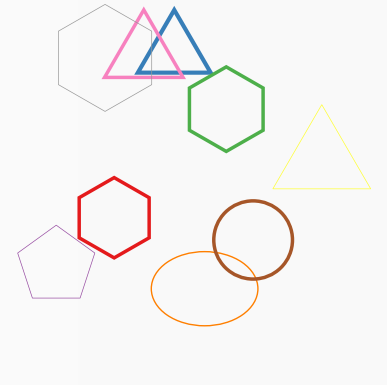[{"shape": "hexagon", "thickness": 2.5, "radius": 0.52, "center": [0.295, 0.434]}, {"shape": "triangle", "thickness": 3, "radius": 0.54, "center": [0.45, 0.866]}, {"shape": "hexagon", "thickness": 2.5, "radius": 0.55, "center": [0.584, 0.717]}, {"shape": "pentagon", "thickness": 0.5, "radius": 0.52, "center": [0.145, 0.31]}, {"shape": "oval", "thickness": 1, "radius": 0.69, "center": [0.528, 0.25]}, {"shape": "triangle", "thickness": 0.5, "radius": 0.73, "center": [0.83, 0.582]}, {"shape": "circle", "thickness": 2.5, "radius": 0.51, "center": [0.653, 0.377]}, {"shape": "triangle", "thickness": 2.5, "radius": 0.58, "center": [0.371, 0.857]}, {"shape": "hexagon", "thickness": 0.5, "radius": 0.69, "center": [0.271, 0.85]}]